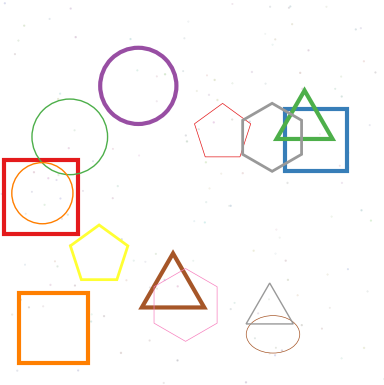[{"shape": "square", "thickness": 3, "radius": 0.48, "center": [0.106, 0.487]}, {"shape": "pentagon", "thickness": 0.5, "radius": 0.38, "center": [0.578, 0.655]}, {"shape": "square", "thickness": 3, "radius": 0.4, "center": [0.821, 0.636]}, {"shape": "triangle", "thickness": 3, "radius": 0.42, "center": [0.791, 0.681]}, {"shape": "circle", "thickness": 1, "radius": 0.49, "center": [0.181, 0.645]}, {"shape": "circle", "thickness": 3, "radius": 0.49, "center": [0.359, 0.777]}, {"shape": "square", "thickness": 3, "radius": 0.45, "center": [0.139, 0.148]}, {"shape": "circle", "thickness": 1, "radius": 0.4, "center": [0.11, 0.498]}, {"shape": "pentagon", "thickness": 2, "radius": 0.39, "center": [0.257, 0.337]}, {"shape": "oval", "thickness": 0.5, "radius": 0.35, "center": [0.709, 0.132]}, {"shape": "triangle", "thickness": 3, "radius": 0.47, "center": [0.449, 0.248]}, {"shape": "hexagon", "thickness": 0.5, "radius": 0.47, "center": [0.482, 0.208]}, {"shape": "triangle", "thickness": 1, "radius": 0.35, "center": [0.7, 0.194]}, {"shape": "hexagon", "thickness": 2, "radius": 0.44, "center": [0.707, 0.643]}]